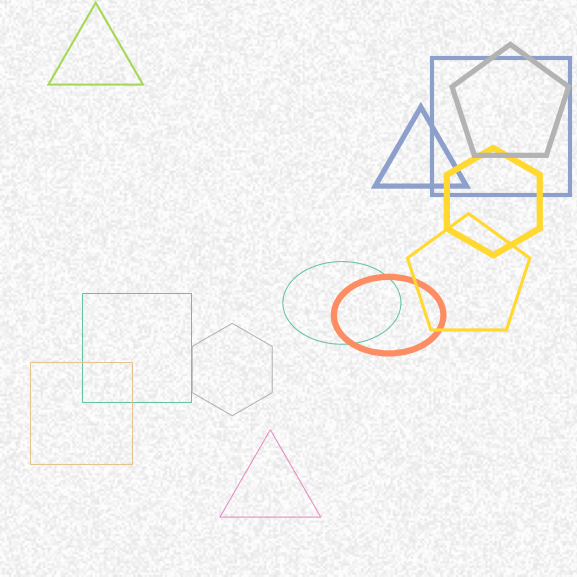[{"shape": "oval", "thickness": 0.5, "radius": 0.51, "center": [0.592, 0.475]}, {"shape": "square", "thickness": 0.5, "radius": 0.47, "center": [0.236, 0.397]}, {"shape": "oval", "thickness": 3, "radius": 0.47, "center": [0.673, 0.453]}, {"shape": "triangle", "thickness": 2.5, "radius": 0.46, "center": [0.729, 0.723]}, {"shape": "square", "thickness": 2, "radius": 0.6, "center": [0.868, 0.78]}, {"shape": "triangle", "thickness": 0.5, "radius": 0.5, "center": [0.468, 0.154]}, {"shape": "triangle", "thickness": 1, "radius": 0.47, "center": [0.166, 0.9]}, {"shape": "hexagon", "thickness": 3, "radius": 0.46, "center": [0.854, 0.65]}, {"shape": "pentagon", "thickness": 1.5, "radius": 0.56, "center": [0.811, 0.518]}, {"shape": "square", "thickness": 0.5, "radius": 0.44, "center": [0.14, 0.284]}, {"shape": "pentagon", "thickness": 2.5, "radius": 0.53, "center": [0.884, 0.816]}, {"shape": "hexagon", "thickness": 0.5, "radius": 0.4, "center": [0.402, 0.359]}]